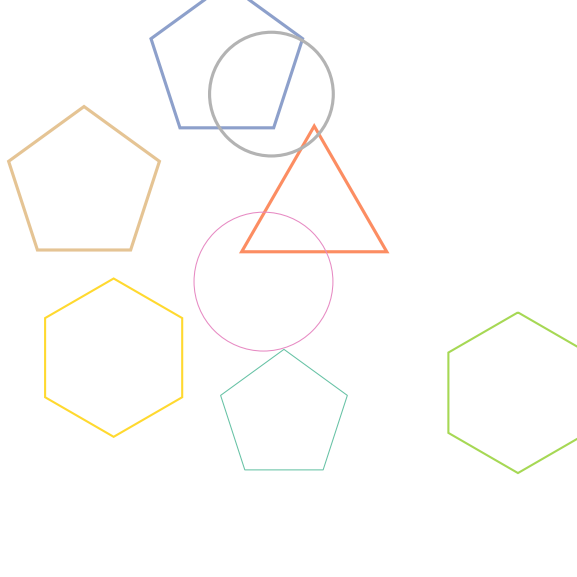[{"shape": "pentagon", "thickness": 0.5, "radius": 0.58, "center": [0.492, 0.279]}, {"shape": "triangle", "thickness": 1.5, "radius": 0.73, "center": [0.544, 0.636]}, {"shape": "pentagon", "thickness": 1.5, "radius": 0.69, "center": [0.393, 0.889]}, {"shape": "circle", "thickness": 0.5, "radius": 0.6, "center": [0.456, 0.511]}, {"shape": "hexagon", "thickness": 1, "radius": 0.7, "center": [0.897, 0.319]}, {"shape": "hexagon", "thickness": 1, "radius": 0.69, "center": [0.197, 0.38]}, {"shape": "pentagon", "thickness": 1.5, "radius": 0.69, "center": [0.146, 0.677]}, {"shape": "circle", "thickness": 1.5, "radius": 0.54, "center": [0.47, 0.836]}]